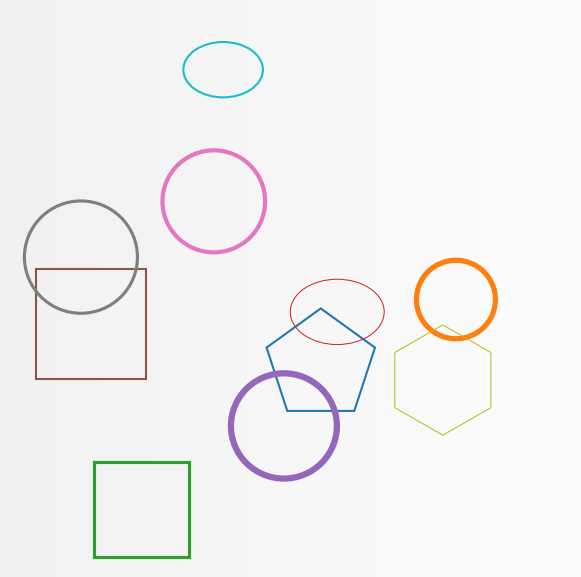[{"shape": "pentagon", "thickness": 1, "radius": 0.49, "center": [0.552, 0.367]}, {"shape": "circle", "thickness": 2.5, "radius": 0.34, "center": [0.784, 0.48]}, {"shape": "square", "thickness": 1.5, "radius": 0.41, "center": [0.244, 0.117]}, {"shape": "oval", "thickness": 0.5, "radius": 0.4, "center": [0.58, 0.459]}, {"shape": "circle", "thickness": 3, "radius": 0.46, "center": [0.488, 0.262]}, {"shape": "square", "thickness": 1, "radius": 0.48, "center": [0.156, 0.439]}, {"shape": "circle", "thickness": 2, "radius": 0.44, "center": [0.368, 0.651]}, {"shape": "circle", "thickness": 1.5, "radius": 0.49, "center": [0.139, 0.554]}, {"shape": "hexagon", "thickness": 0.5, "radius": 0.48, "center": [0.762, 0.341]}, {"shape": "oval", "thickness": 1, "radius": 0.34, "center": [0.384, 0.878]}]